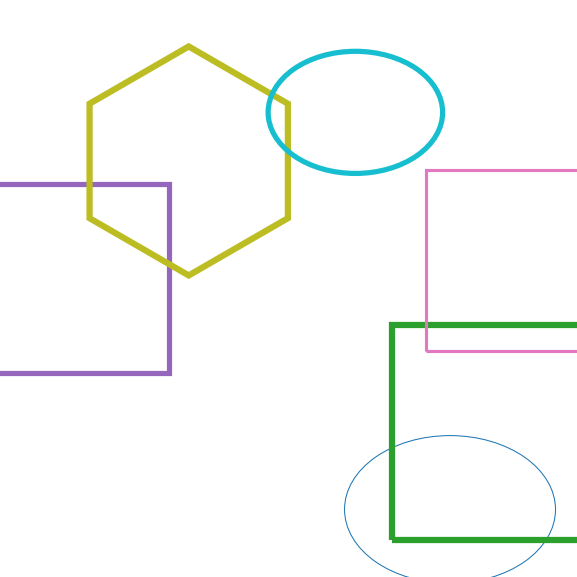[{"shape": "oval", "thickness": 0.5, "radius": 0.91, "center": [0.779, 0.117]}, {"shape": "square", "thickness": 3, "radius": 0.93, "center": [0.866, 0.251]}, {"shape": "square", "thickness": 2.5, "radius": 0.82, "center": [0.129, 0.517]}, {"shape": "square", "thickness": 1.5, "radius": 0.78, "center": [0.895, 0.548]}, {"shape": "hexagon", "thickness": 3, "radius": 0.99, "center": [0.327, 0.72]}, {"shape": "oval", "thickness": 2.5, "radius": 0.76, "center": [0.615, 0.805]}]